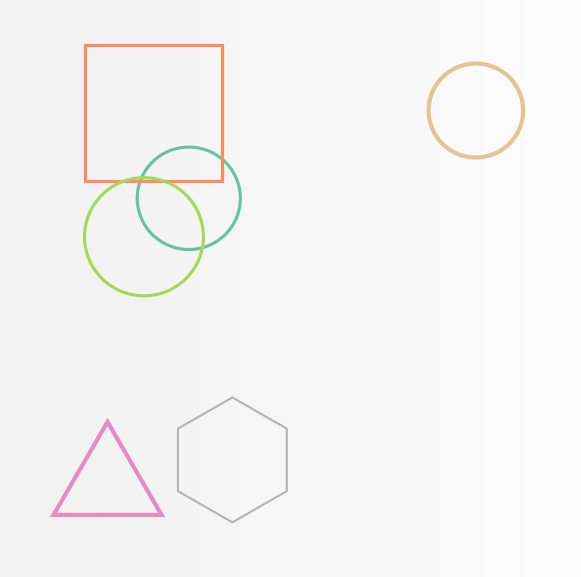[{"shape": "circle", "thickness": 1.5, "radius": 0.44, "center": [0.325, 0.656]}, {"shape": "square", "thickness": 1.5, "radius": 0.59, "center": [0.264, 0.804]}, {"shape": "triangle", "thickness": 2, "radius": 0.54, "center": [0.185, 0.161]}, {"shape": "circle", "thickness": 1.5, "radius": 0.51, "center": [0.248, 0.589]}, {"shape": "circle", "thickness": 2, "radius": 0.41, "center": [0.819, 0.808]}, {"shape": "hexagon", "thickness": 1, "radius": 0.54, "center": [0.4, 0.203]}]